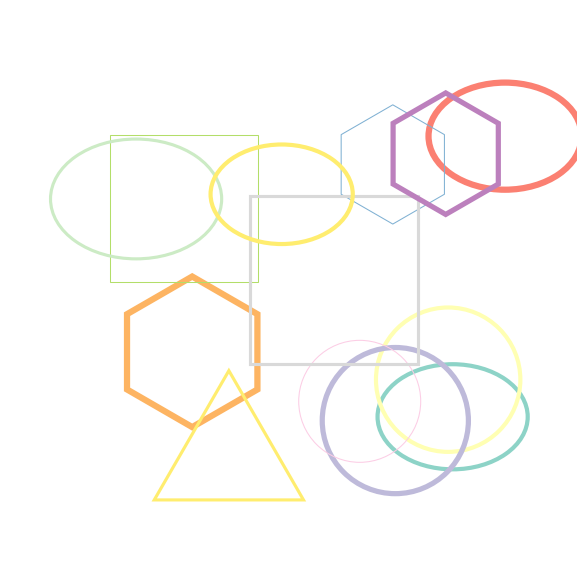[{"shape": "oval", "thickness": 2, "radius": 0.65, "center": [0.784, 0.277]}, {"shape": "circle", "thickness": 2, "radius": 0.63, "center": [0.776, 0.342]}, {"shape": "circle", "thickness": 2.5, "radius": 0.63, "center": [0.685, 0.271]}, {"shape": "oval", "thickness": 3, "radius": 0.66, "center": [0.875, 0.763]}, {"shape": "hexagon", "thickness": 0.5, "radius": 0.52, "center": [0.68, 0.714]}, {"shape": "hexagon", "thickness": 3, "radius": 0.65, "center": [0.333, 0.39]}, {"shape": "square", "thickness": 0.5, "radius": 0.64, "center": [0.318, 0.638]}, {"shape": "circle", "thickness": 0.5, "radius": 0.53, "center": [0.623, 0.304]}, {"shape": "square", "thickness": 1.5, "radius": 0.73, "center": [0.578, 0.515]}, {"shape": "hexagon", "thickness": 2.5, "radius": 0.53, "center": [0.772, 0.733]}, {"shape": "oval", "thickness": 1.5, "radius": 0.74, "center": [0.236, 0.655]}, {"shape": "triangle", "thickness": 1.5, "radius": 0.75, "center": [0.396, 0.208]}, {"shape": "oval", "thickness": 2, "radius": 0.62, "center": [0.488, 0.663]}]